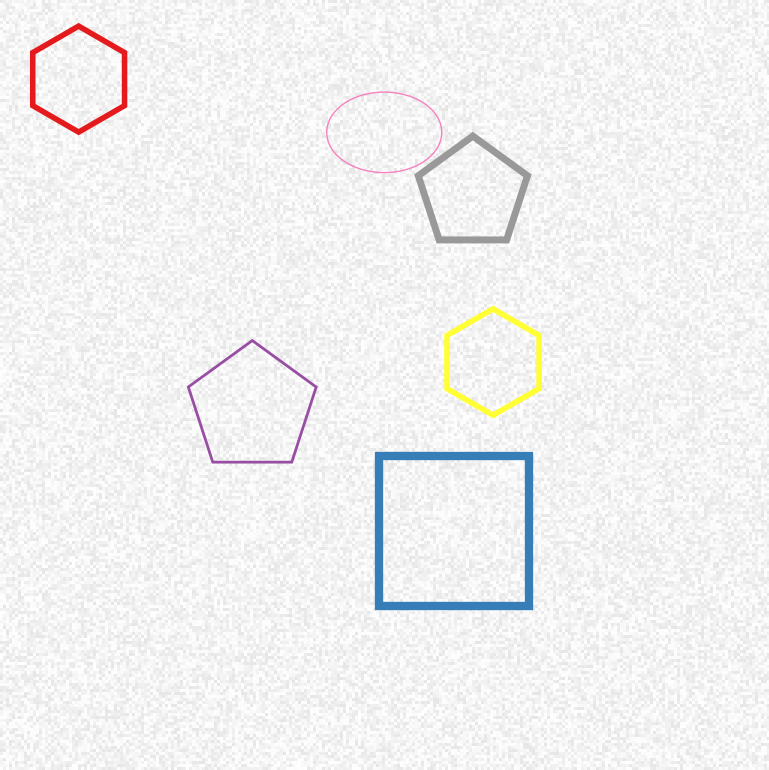[{"shape": "hexagon", "thickness": 2, "radius": 0.34, "center": [0.102, 0.897]}, {"shape": "square", "thickness": 3, "radius": 0.49, "center": [0.59, 0.311]}, {"shape": "pentagon", "thickness": 1, "radius": 0.44, "center": [0.328, 0.47]}, {"shape": "hexagon", "thickness": 2, "radius": 0.35, "center": [0.64, 0.53]}, {"shape": "oval", "thickness": 0.5, "radius": 0.37, "center": [0.499, 0.828]}, {"shape": "pentagon", "thickness": 2.5, "radius": 0.37, "center": [0.614, 0.749]}]